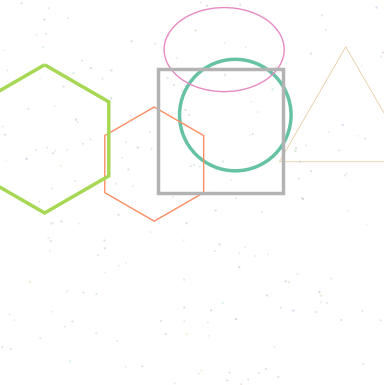[{"shape": "circle", "thickness": 2.5, "radius": 0.72, "center": [0.611, 0.701]}, {"shape": "hexagon", "thickness": 1, "radius": 0.74, "center": [0.401, 0.574]}, {"shape": "oval", "thickness": 1, "radius": 0.78, "center": [0.582, 0.871]}, {"shape": "hexagon", "thickness": 2.5, "radius": 0.96, "center": [0.116, 0.639]}, {"shape": "triangle", "thickness": 0.5, "radius": 1.0, "center": [0.898, 0.679]}, {"shape": "square", "thickness": 2.5, "radius": 0.81, "center": [0.572, 0.659]}]